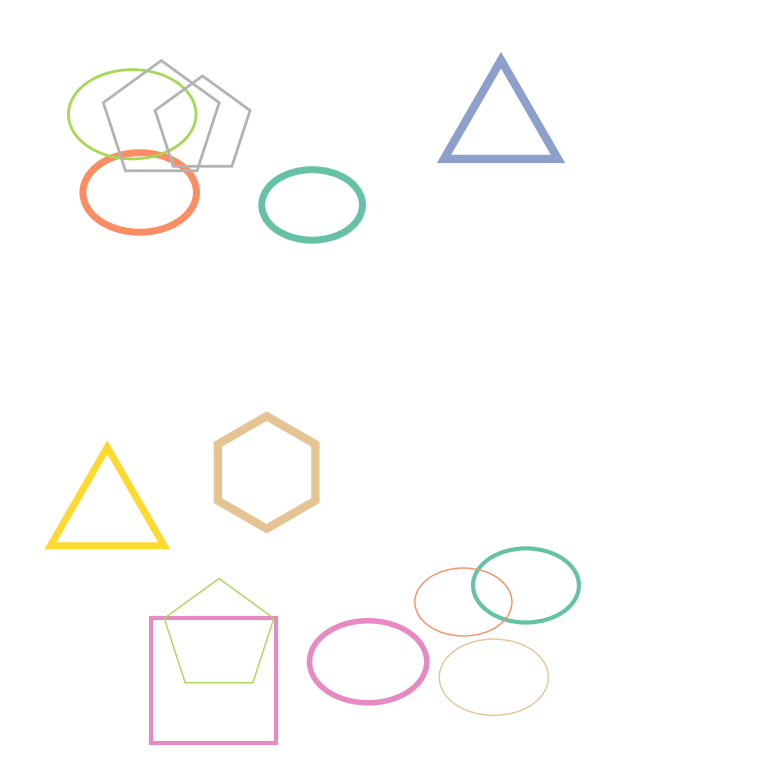[{"shape": "oval", "thickness": 2.5, "radius": 0.33, "center": [0.405, 0.734]}, {"shape": "oval", "thickness": 1.5, "radius": 0.34, "center": [0.683, 0.24]}, {"shape": "oval", "thickness": 0.5, "radius": 0.32, "center": [0.602, 0.218]}, {"shape": "oval", "thickness": 2.5, "radius": 0.37, "center": [0.181, 0.75]}, {"shape": "triangle", "thickness": 3, "radius": 0.43, "center": [0.651, 0.836]}, {"shape": "oval", "thickness": 2, "radius": 0.38, "center": [0.478, 0.141]}, {"shape": "square", "thickness": 1.5, "radius": 0.41, "center": [0.277, 0.116]}, {"shape": "pentagon", "thickness": 0.5, "radius": 0.37, "center": [0.284, 0.174]}, {"shape": "oval", "thickness": 1, "radius": 0.41, "center": [0.172, 0.852]}, {"shape": "triangle", "thickness": 2.5, "radius": 0.43, "center": [0.139, 0.334]}, {"shape": "oval", "thickness": 0.5, "radius": 0.35, "center": [0.641, 0.12]}, {"shape": "hexagon", "thickness": 3, "radius": 0.37, "center": [0.346, 0.386]}, {"shape": "pentagon", "thickness": 1, "radius": 0.32, "center": [0.263, 0.837]}, {"shape": "pentagon", "thickness": 1, "radius": 0.4, "center": [0.209, 0.842]}]